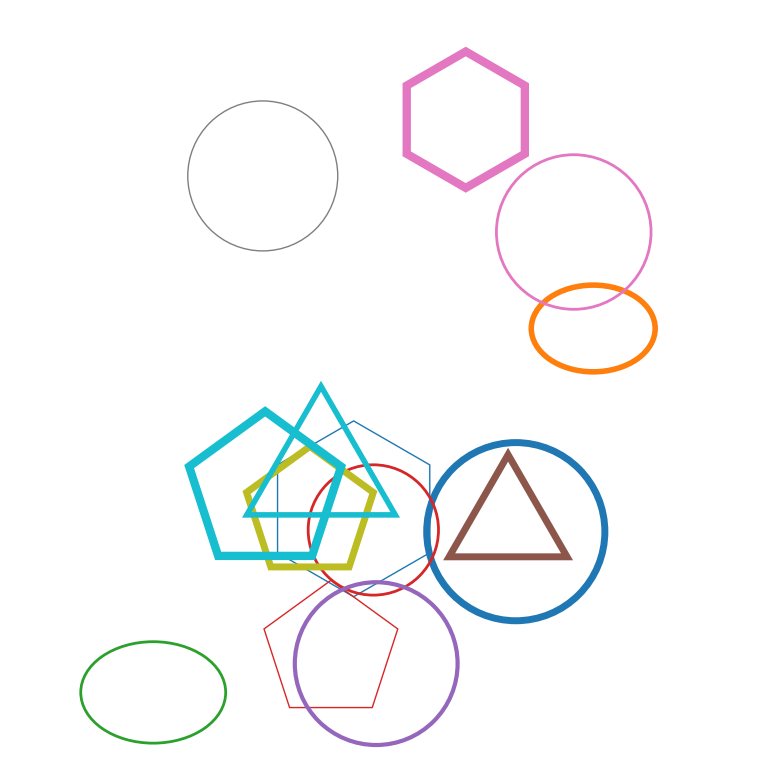[{"shape": "circle", "thickness": 2.5, "radius": 0.58, "center": [0.67, 0.31]}, {"shape": "hexagon", "thickness": 0.5, "radius": 0.57, "center": [0.459, 0.339]}, {"shape": "oval", "thickness": 2, "radius": 0.4, "center": [0.77, 0.573]}, {"shape": "oval", "thickness": 1, "radius": 0.47, "center": [0.199, 0.101]}, {"shape": "circle", "thickness": 1, "radius": 0.42, "center": [0.485, 0.312]}, {"shape": "pentagon", "thickness": 0.5, "radius": 0.46, "center": [0.43, 0.155]}, {"shape": "circle", "thickness": 1.5, "radius": 0.53, "center": [0.489, 0.138]}, {"shape": "triangle", "thickness": 2.5, "radius": 0.44, "center": [0.66, 0.321]}, {"shape": "circle", "thickness": 1, "radius": 0.5, "center": [0.745, 0.699]}, {"shape": "hexagon", "thickness": 3, "radius": 0.44, "center": [0.605, 0.845]}, {"shape": "circle", "thickness": 0.5, "radius": 0.49, "center": [0.341, 0.772]}, {"shape": "pentagon", "thickness": 2.5, "radius": 0.43, "center": [0.403, 0.334]}, {"shape": "pentagon", "thickness": 3, "radius": 0.52, "center": [0.344, 0.362]}, {"shape": "triangle", "thickness": 2, "radius": 0.56, "center": [0.417, 0.387]}]